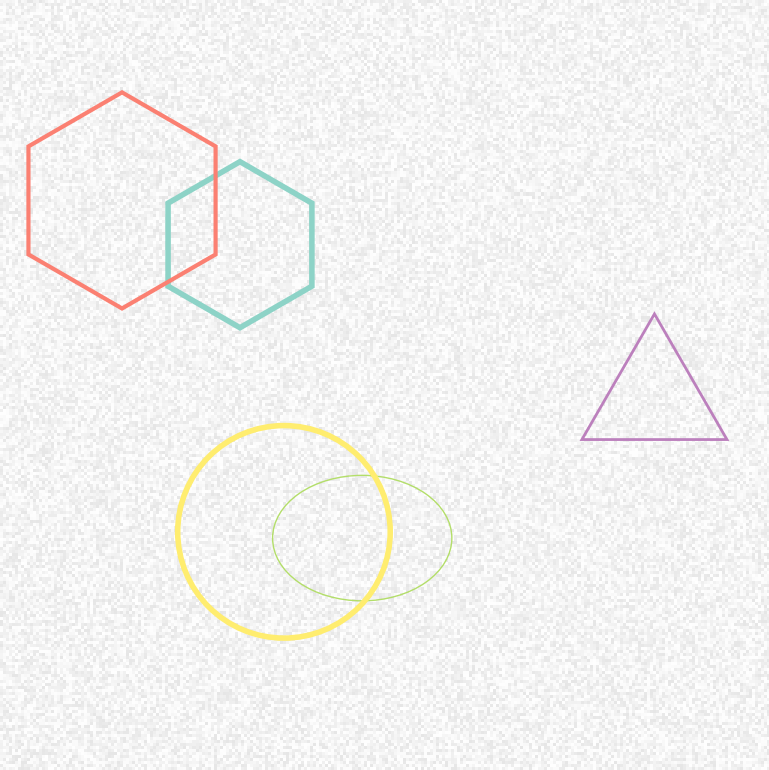[{"shape": "hexagon", "thickness": 2, "radius": 0.54, "center": [0.312, 0.682]}, {"shape": "hexagon", "thickness": 1.5, "radius": 0.7, "center": [0.158, 0.74]}, {"shape": "oval", "thickness": 0.5, "radius": 0.58, "center": [0.47, 0.301]}, {"shape": "triangle", "thickness": 1, "radius": 0.54, "center": [0.85, 0.484]}, {"shape": "circle", "thickness": 2, "radius": 0.69, "center": [0.369, 0.309]}]